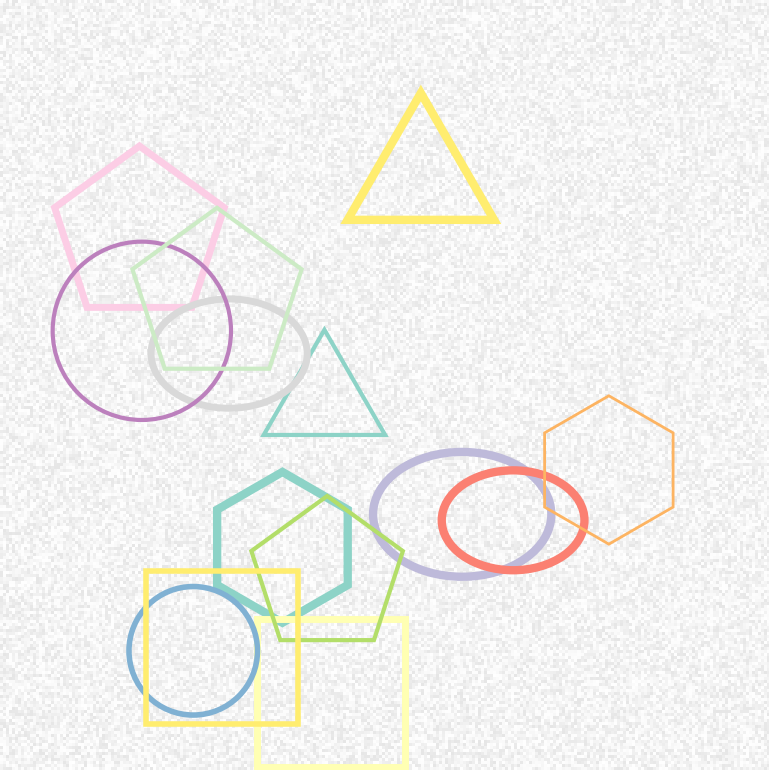[{"shape": "triangle", "thickness": 1.5, "radius": 0.46, "center": [0.421, 0.481]}, {"shape": "hexagon", "thickness": 3, "radius": 0.49, "center": [0.367, 0.289]}, {"shape": "square", "thickness": 2.5, "radius": 0.48, "center": [0.43, 0.1]}, {"shape": "oval", "thickness": 3, "radius": 0.58, "center": [0.6, 0.332]}, {"shape": "oval", "thickness": 3, "radius": 0.46, "center": [0.666, 0.324]}, {"shape": "circle", "thickness": 2, "radius": 0.42, "center": [0.251, 0.155]}, {"shape": "hexagon", "thickness": 1, "radius": 0.48, "center": [0.791, 0.39]}, {"shape": "pentagon", "thickness": 1.5, "radius": 0.52, "center": [0.425, 0.252]}, {"shape": "pentagon", "thickness": 2.5, "radius": 0.58, "center": [0.181, 0.695]}, {"shape": "oval", "thickness": 2.5, "radius": 0.51, "center": [0.298, 0.541]}, {"shape": "circle", "thickness": 1.5, "radius": 0.58, "center": [0.184, 0.57]}, {"shape": "pentagon", "thickness": 1.5, "radius": 0.58, "center": [0.282, 0.615]}, {"shape": "triangle", "thickness": 3, "radius": 0.55, "center": [0.547, 0.769]}, {"shape": "square", "thickness": 2, "radius": 0.5, "center": [0.288, 0.159]}]